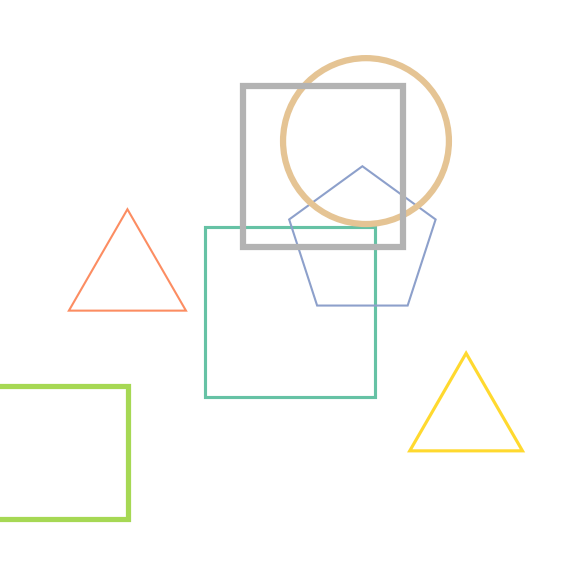[{"shape": "square", "thickness": 1.5, "radius": 0.74, "center": [0.502, 0.459]}, {"shape": "triangle", "thickness": 1, "radius": 0.59, "center": [0.221, 0.52]}, {"shape": "pentagon", "thickness": 1, "radius": 0.67, "center": [0.628, 0.578]}, {"shape": "square", "thickness": 2.5, "radius": 0.58, "center": [0.106, 0.215]}, {"shape": "triangle", "thickness": 1.5, "radius": 0.56, "center": [0.807, 0.275]}, {"shape": "circle", "thickness": 3, "radius": 0.72, "center": [0.634, 0.755]}, {"shape": "square", "thickness": 3, "radius": 0.7, "center": [0.559, 0.71]}]